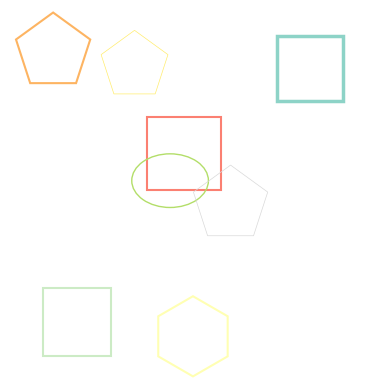[{"shape": "square", "thickness": 2.5, "radius": 0.42, "center": [0.805, 0.823]}, {"shape": "hexagon", "thickness": 1.5, "radius": 0.52, "center": [0.501, 0.126]}, {"shape": "square", "thickness": 1.5, "radius": 0.48, "center": [0.478, 0.602]}, {"shape": "pentagon", "thickness": 1.5, "radius": 0.51, "center": [0.138, 0.866]}, {"shape": "oval", "thickness": 1, "radius": 0.5, "center": [0.442, 0.531]}, {"shape": "pentagon", "thickness": 0.5, "radius": 0.51, "center": [0.599, 0.47]}, {"shape": "square", "thickness": 1.5, "radius": 0.44, "center": [0.199, 0.163]}, {"shape": "pentagon", "thickness": 0.5, "radius": 0.46, "center": [0.349, 0.83]}]